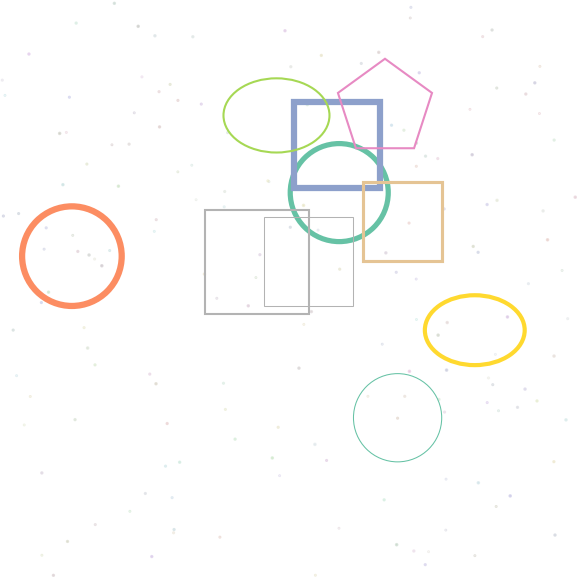[{"shape": "circle", "thickness": 0.5, "radius": 0.38, "center": [0.688, 0.276]}, {"shape": "circle", "thickness": 2.5, "radius": 0.42, "center": [0.587, 0.666]}, {"shape": "circle", "thickness": 3, "radius": 0.43, "center": [0.125, 0.556]}, {"shape": "square", "thickness": 3, "radius": 0.37, "center": [0.583, 0.749]}, {"shape": "pentagon", "thickness": 1, "radius": 0.43, "center": [0.667, 0.812]}, {"shape": "oval", "thickness": 1, "radius": 0.46, "center": [0.479, 0.799]}, {"shape": "oval", "thickness": 2, "radius": 0.43, "center": [0.822, 0.427]}, {"shape": "square", "thickness": 1.5, "radius": 0.34, "center": [0.697, 0.615]}, {"shape": "square", "thickness": 0.5, "radius": 0.38, "center": [0.534, 0.546]}, {"shape": "square", "thickness": 1, "radius": 0.45, "center": [0.445, 0.546]}]